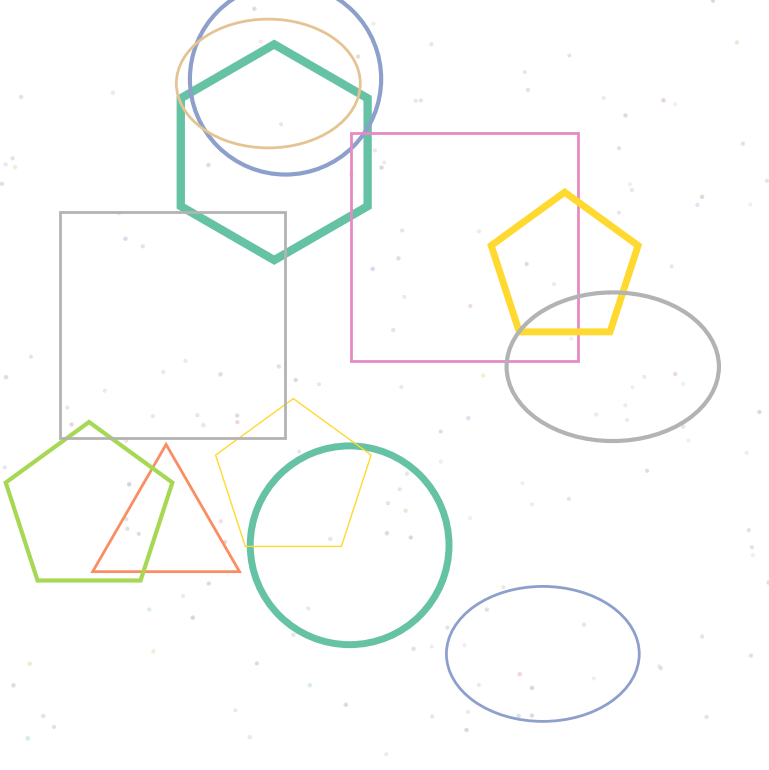[{"shape": "hexagon", "thickness": 3, "radius": 0.7, "center": [0.356, 0.802]}, {"shape": "circle", "thickness": 2.5, "radius": 0.65, "center": [0.454, 0.292]}, {"shape": "triangle", "thickness": 1, "radius": 0.55, "center": [0.216, 0.313]}, {"shape": "circle", "thickness": 1.5, "radius": 0.62, "center": [0.371, 0.898]}, {"shape": "oval", "thickness": 1, "radius": 0.63, "center": [0.705, 0.151]}, {"shape": "square", "thickness": 1, "radius": 0.74, "center": [0.603, 0.679]}, {"shape": "pentagon", "thickness": 1.5, "radius": 0.57, "center": [0.116, 0.338]}, {"shape": "pentagon", "thickness": 2.5, "radius": 0.5, "center": [0.733, 0.65]}, {"shape": "pentagon", "thickness": 0.5, "radius": 0.53, "center": [0.381, 0.376]}, {"shape": "oval", "thickness": 1, "radius": 0.6, "center": [0.348, 0.892]}, {"shape": "square", "thickness": 1, "radius": 0.73, "center": [0.224, 0.578]}, {"shape": "oval", "thickness": 1.5, "radius": 0.69, "center": [0.796, 0.524]}]